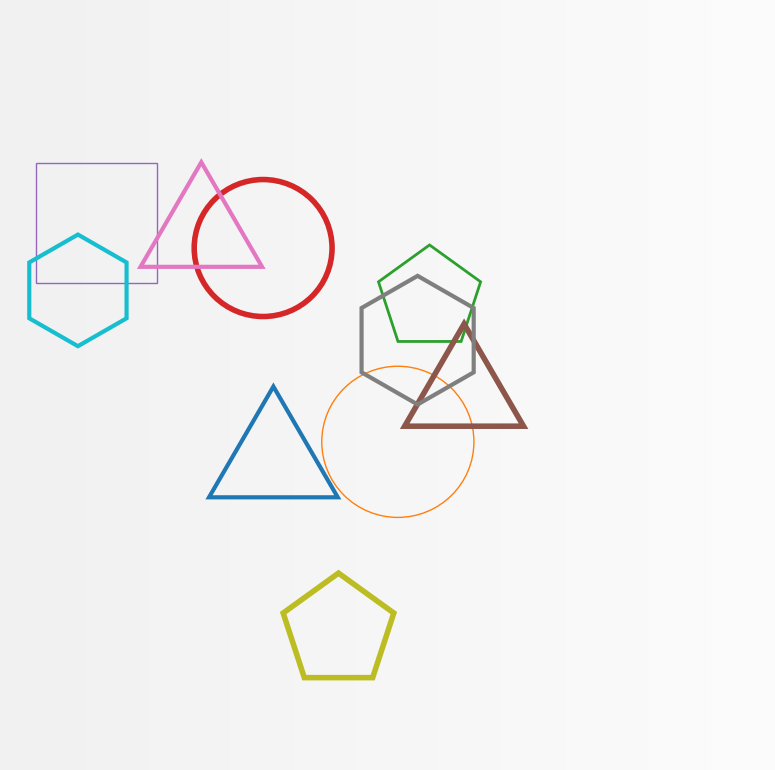[{"shape": "triangle", "thickness": 1.5, "radius": 0.48, "center": [0.353, 0.402]}, {"shape": "circle", "thickness": 0.5, "radius": 0.49, "center": [0.513, 0.426]}, {"shape": "pentagon", "thickness": 1, "radius": 0.35, "center": [0.554, 0.613]}, {"shape": "circle", "thickness": 2, "radius": 0.44, "center": [0.34, 0.678]}, {"shape": "square", "thickness": 0.5, "radius": 0.39, "center": [0.125, 0.71]}, {"shape": "triangle", "thickness": 2, "radius": 0.44, "center": [0.599, 0.491]}, {"shape": "triangle", "thickness": 1.5, "radius": 0.45, "center": [0.26, 0.699]}, {"shape": "hexagon", "thickness": 1.5, "radius": 0.42, "center": [0.539, 0.558]}, {"shape": "pentagon", "thickness": 2, "radius": 0.38, "center": [0.437, 0.181]}, {"shape": "hexagon", "thickness": 1.5, "radius": 0.36, "center": [0.101, 0.623]}]